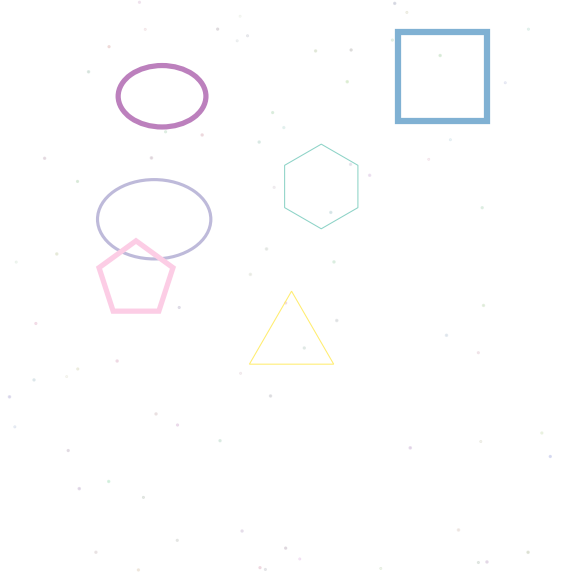[{"shape": "hexagon", "thickness": 0.5, "radius": 0.37, "center": [0.556, 0.676]}, {"shape": "oval", "thickness": 1.5, "radius": 0.49, "center": [0.267, 0.619]}, {"shape": "square", "thickness": 3, "radius": 0.38, "center": [0.766, 0.867]}, {"shape": "pentagon", "thickness": 2.5, "radius": 0.34, "center": [0.235, 0.515]}, {"shape": "oval", "thickness": 2.5, "radius": 0.38, "center": [0.281, 0.832]}, {"shape": "triangle", "thickness": 0.5, "radius": 0.42, "center": [0.505, 0.411]}]